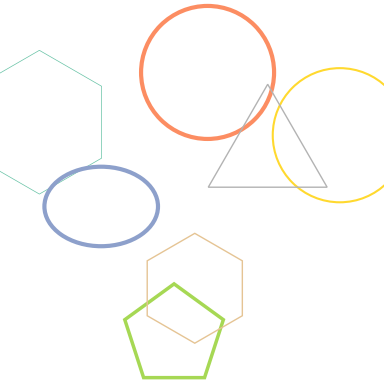[{"shape": "hexagon", "thickness": 0.5, "radius": 0.93, "center": [0.102, 0.683]}, {"shape": "circle", "thickness": 3, "radius": 0.86, "center": [0.539, 0.812]}, {"shape": "oval", "thickness": 3, "radius": 0.74, "center": [0.263, 0.464]}, {"shape": "pentagon", "thickness": 2.5, "radius": 0.67, "center": [0.452, 0.128]}, {"shape": "circle", "thickness": 1.5, "radius": 0.87, "center": [0.883, 0.649]}, {"shape": "hexagon", "thickness": 1, "radius": 0.71, "center": [0.506, 0.251]}, {"shape": "triangle", "thickness": 1, "radius": 0.89, "center": [0.695, 0.603]}]